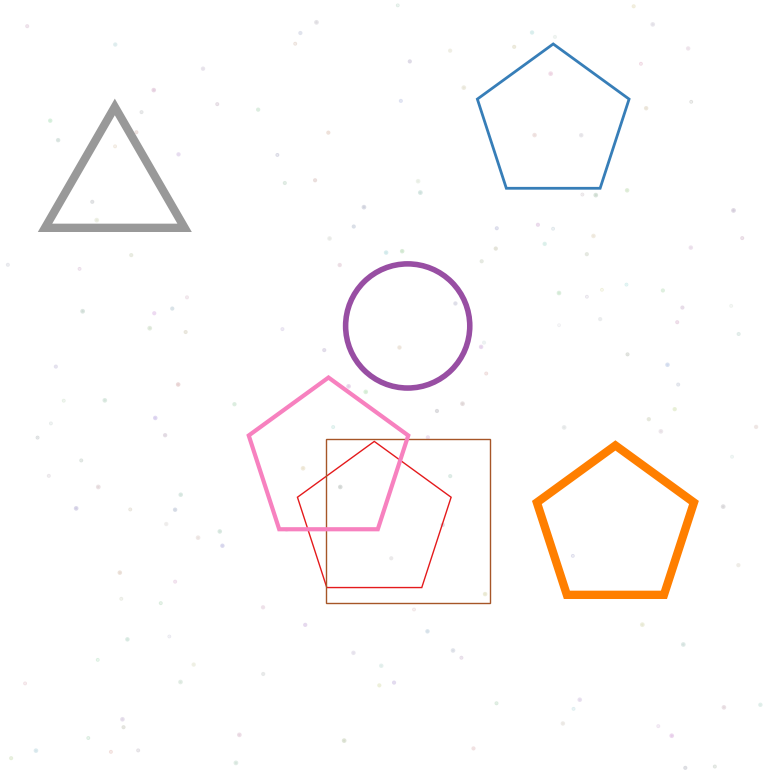[{"shape": "pentagon", "thickness": 0.5, "radius": 0.52, "center": [0.486, 0.322]}, {"shape": "pentagon", "thickness": 1, "radius": 0.52, "center": [0.718, 0.839]}, {"shape": "circle", "thickness": 2, "radius": 0.4, "center": [0.529, 0.577]}, {"shape": "pentagon", "thickness": 3, "radius": 0.54, "center": [0.799, 0.314]}, {"shape": "square", "thickness": 0.5, "radius": 0.53, "center": [0.53, 0.324]}, {"shape": "pentagon", "thickness": 1.5, "radius": 0.54, "center": [0.427, 0.401]}, {"shape": "triangle", "thickness": 3, "radius": 0.52, "center": [0.149, 0.756]}]